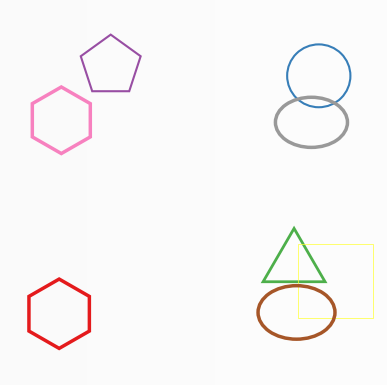[{"shape": "hexagon", "thickness": 2.5, "radius": 0.45, "center": [0.153, 0.185]}, {"shape": "circle", "thickness": 1.5, "radius": 0.41, "center": [0.823, 0.803]}, {"shape": "triangle", "thickness": 2, "radius": 0.46, "center": [0.759, 0.314]}, {"shape": "pentagon", "thickness": 1.5, "radius": 0.41, "center": [0.286, 0.829]}, {"shape": "square", "thickness": 0.5, "radius": 0.48, "center": [0.866, 0.27]}, {"shape": "oval", "thickness": 2.5, "radius": 0.5, "center": [0.765, 0.188]}, {"shape": "hexagon", "thickness": 2.5, "radius": 0.43, "center": [0.158, 0.688]}, {"shape": "oval", "thickness": 2.5, "radius": 0.46, "center": [0.804, 0.682]}]